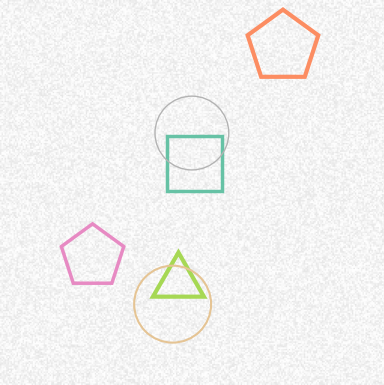[{"shape": "square", "thickness": 2.5, "radius": 0.36, "center": [0.506, 0.574]}, {"shape": "pentagon", "thickness": 3, "radius": 0.48, "center": [0.735, 0.879]}, {"shape": "pentagon", "thickness": 2.5, "radius": 0.43, "center": [0.24, 0.333]}, {"shape": "triangle", "thickness": 3, "radius": 0.38, "center": [0.463, 0.268]}, {"shape": "circle", "thickness": 1.5, "radius": 0.5, "center": [0.448, 0.21]}, {"shape": "circle", "thickness": 1, "radius": 0.48, "center": [0.498, 0.654]}]